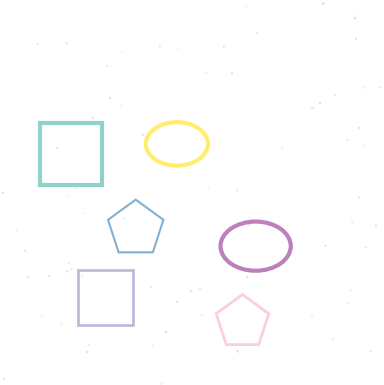[{"shape": "square", "thickness": 3, "radius": 0.4, "center": [0.184, 0.6]}, {"shape": "square", "thickness": 2, "radius": 0.35, "center": [0.274, 0.228]}, {"shape": "pentagon", "thickness": 1.5, "radius": 0.38, "center": [0.353, 0.406]}, {"shape": "pentagon", "thickness": 2, "radius": 0.36, "center": [0.63, 0.163]}, {"shape": "oval", "thickness": 3, "radius": 0.46, "center": [0.664, 0.361]}, {"shape": "oval", "thickness": 3, "radius": 0.4, "center": [0.46, 0.626]}]